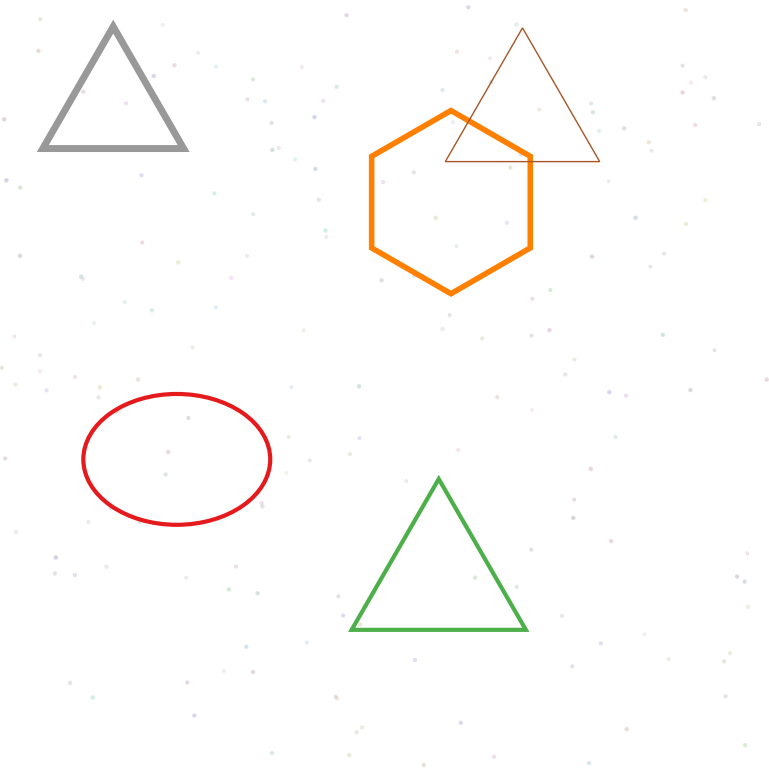[{"shape": "oval", "thickness": 1.5, "radius": 0.61, "center": [0.23, 0.403]}, {"shape": "triangle", "thickness": 1.5, "radius": 0.65, "center": [0.57, 0.247]}, {"shape": "hexagon", "thickness": 2, "radius": 0.59, "center": [0.586, 0.737]}, {"shape": "triangle", "thickness": 0.5, "radius": 0.58, "center": [0.679, 0.848]}, {"shape": "triangle", "thickness": 2.5, "radius": 0.53, "center": [0.147, 0.86]}]